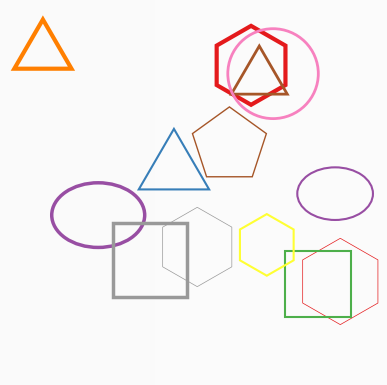[{"shape": "hexagon", "thickness": 0.5, "radius": 0.56, "center": [0.878, 0.269]}, {"shape": "hexagon", "thickness": 3, "radius": 0.51, "center": [0.648, 0.83]}, {"shape": "triangle", "thickness": 1.5, "radius": 0.52, "center": [0.449, 0.56]}, {"shape": "square", "thickness": 1.5, "radius": 0.42, "center": [0.822, 0.263]}, {"shape": "oval", "thickness": 2.5, "radius": 0.6, "center": [0.253, 0.441]}, {"shape": "oval", "thickness": 1.5, "radius": 0.49, "center": [0.865, 0.497]}, {"shape": "triangle", "thickness": 3, "radius": 0.43, "center": [0.111, 0.864]}, {"shape": "hexagon", "thickness": 1.5, "radius": 0.4, "center": [0.688, 0.364]}, {"shape": "triangle", "thickness": 2, "radius": 0.42, "center": [0.669, 0.797]}, {"shape": "pentagon", "thickness": 1, "radius": 0.5, "center": [0.592, 0.622]}, {"shape": "circle", "thickness": 2, "radius": 0.58, "center": [0.705, 0.809]}, {"shape": "hexagon", "thickness": 0.5, "radius": 0.52, "center": [0.509, 0.358]}, {"shape": "square", "thickness": 2.5, "radius": 0.48, "center": [0.387, 0.324]}]